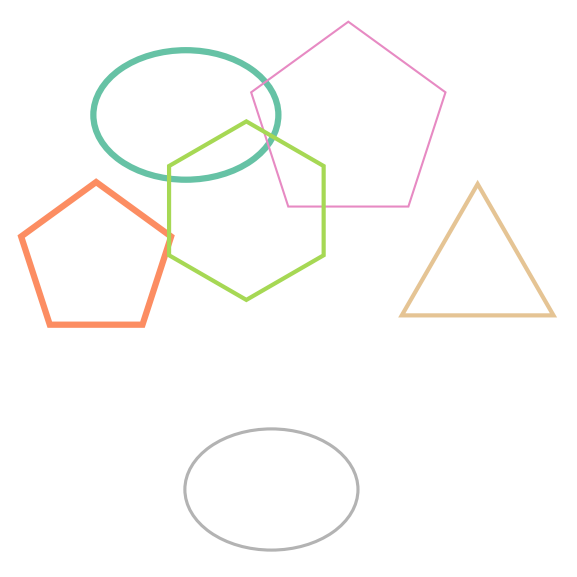[{"shape": "oval", "thickness": 3, "radius": 0.8, "center": [0.322, 0.8]}, {"shape": "pentagon", "thickness": 3, "radius": 0.68, "center": [0.166, 0.547]}, {"shape": "pentagon", "thickness": 1, "radius": 0.88, "center": [0.603, 0.785]}, {"shape": "hexagon", "thickness": 2, "radius": 0.77, "center": [0.427, 0.634]}, {"shape": "triangle", "thickness": 2, "radius": 0.76, "center": [0.827, 0.529]}, {"shape": "oval", "thickness": 1.5, "radius": 0.75, "center": [0.47, 0.152]}]